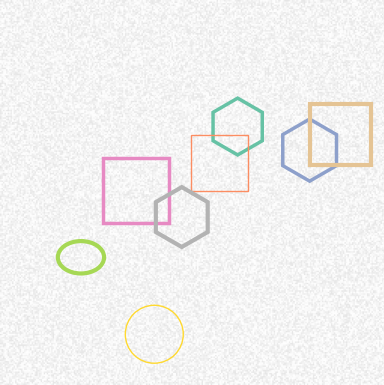[{"shape": "hexagon", "thickness": 2.5, "radius": 0.37, "center": [0.617, 0.671]}, {"shape": "square", "thickness": 1, "radius": 0.37, "center": [0.571, 0.577]}, {"shape": "hexagon", "thickness": 2.5, "radius": 0.4, "center": [0.804, 0.61]}, {"shape": "square", "thickness": 2.5, "radius": 0.42, "center": [0.353, 0.505]}, {"shape": "oval", "thickness": 3, "radius": 0.3, "center": [0.21, 0.332]}, {"shape": "circle", "thickness": 1, "radius": 0.38, "center": [0.401, 0.132]}, {"shape": "square", "thickness": 3, "radius": 0.39, "center": [0.884, 0.651]}, {"shape": "hexagon", "thickness": 3, "radius": 0.39, "center": [0.472, 0.436]}]